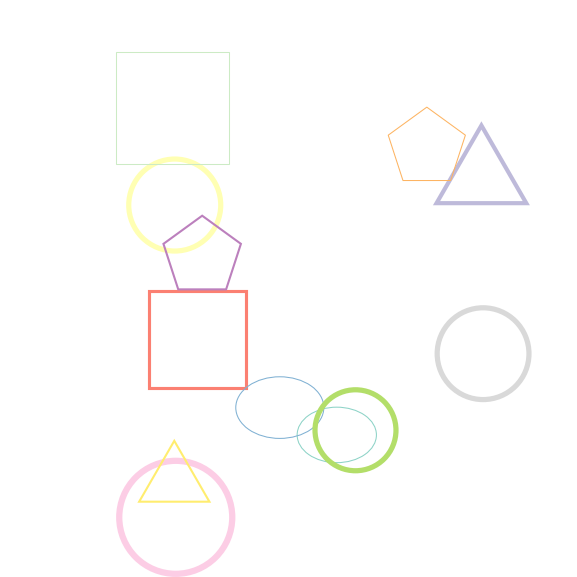[{"shape": "oval", "thickness": 0.5, "radius": 0.34, "center": [0.583, 0.246]}, {"shape": "circle", "thickness": 2.5, "radius": 0.4, "center": [0.303, 0.644]}, {"shape": "triangle", "thickness": 2, "radius": 0.45, "center": [0.834, 0.692]}, {"shape": "square", "thickness": 1.5, "radius": 0.42, "center": [0.342, 0.411]}, {"shape": "oval", "thickness": 0.5, "radius": 0.38, "center": [0.485, 0.293]}, {"shape": "pentagon", "thickness": 0.5, "radius": 0.35, "center": [0.739, 0.743]}, {"shape": "circle", "thickness": 2.5, "radius": 0.35, "center": [0.616, 0.254]}, {"shape": "circle", "thickness": 3, "radius": 0.49, "center": [0.304, 0.103]}, {"shape": "circle", "thickness": 2.5, "radius": 0.4, "center": [0.836, 0.387]}, {"shape": "pentagon", "thickness": 1, "radius": 0.35, "center": [0.35, 0.555]}, {"shape": "square", "thickness": 0.5, "radius": 0.49, "center": [0.299, 0.812]}, {"shape": "triangle", "thickness": 1, "radius": 0.35, "center": [0.302, 0.166]}]